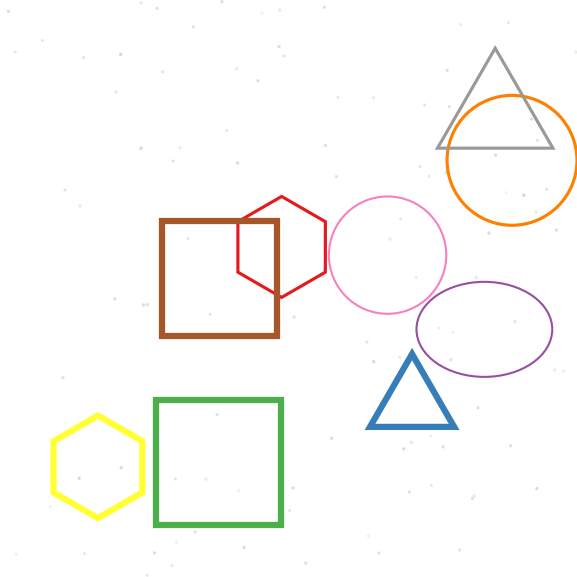[{"shape": "hexagon", "thickness": 1.5, "radius": 0.44, "center": [0.488, 0.572]}, {"shape": "triangle", "thickness": 3, "radius": 0.42, "center": [0.714, 0.302]}, {"shape": "square", "thickness": 3, "radius": 0.54, "center": [0.378, 0.198]}, {"shape": "oval", "thickness": 1, "radius": 0.59, "center": [0.839, 0.429]}, {"shape": "circle", "thickness": 1.5, "radius": 0.56, "center": [0.887, 0.722]}, {"shape": "hexagon", "thickness": 3, "radius": 0.44, "center": [0.17, 0.191]}, {"shape": "square", "thickness": 3, "radius": 0.5, "center": [0.38, 0.517]}, {"shape": "circle", "thickness": 1, "radius": 0.51, "center": [0.671, 0.557]}, {"shape": "triangle", "thickness": 1.5, "radius": 0.58, "center": [0.857, 0.8]}]